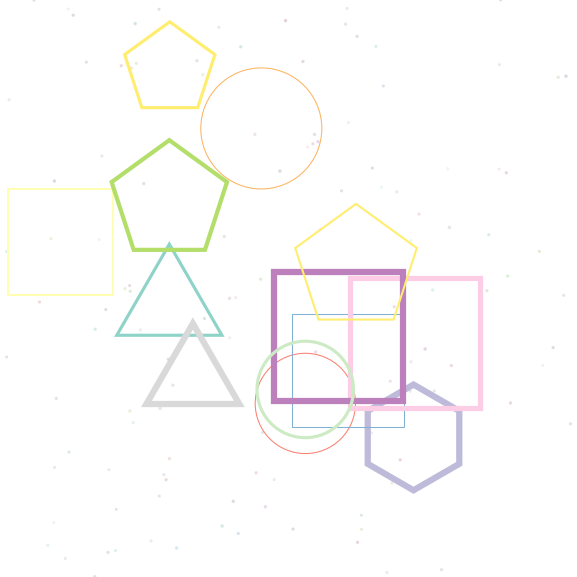[{"shape": "triangle", "thickness": 1.5, "radius": 0.53, "center": [0.293, 0.471]}, {"shape": "square", "thickness": 1, "radius": 0.46, "center": [0.105, 0.58]}, {"shape": "hexagon", "thickness": 3, "radius": 0.46, "center": [0.716, 0.242]}, {"shape": "circle", "thickness": 0.5, "radius": 0.43, "center": [0.529, 0.301]}, {"shape": "square", "thickness": 0.5, "radius": 0.49, "center": [0.602, 0.358]}, {"shape": "circle", "thickness": 0.5, "radius": 0.52, "center": [0.452, 0.777]}, {"shape": "pentagon", "thickness": 2, "radius": 0.53, "center": [0.293, 0.651]}, {"shape": "square", "thickness": 2.5, "radius": 0.56, "center": [0.719, 0.405]}, {"shape": "triangle", "thickness": 3, "radius": 0.46, "center": [0.334, 0.346]}, {"shape": "square", "thickness": 3, "radius": 0.56, "center": [0.586, 0.416]}, {"shape": "circle", "thickness": 1.5, "radius": 0.42, "center": [0.529, 0.325]}, {"shape": "pentagon", "thickness": 1.5, "radius": 0.41, "center": [0.294, 0.879]}, {"shape": "pentagon", "thickness": 1, "radius": 0.55, "center": [0.617, 0.535]}]